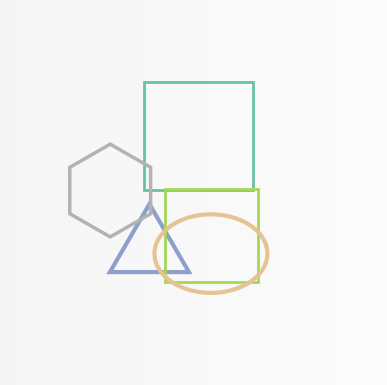[{"shape": "square", "thickness": 2, "radius": 0.7, "center": [0.513, 0.646]}, {"shape": "triangle", "thickness": 3, "radius": 0.59, "center": [0.386, 0.352]}, {"shape": "square", "thickness": 2, "radius": 0.6, "center": [0.546, 0.389]}, {"shape": "oval", "thickness": 3, "radius": 0.73, "center": [0.544, 0.341]}, {"shape": "hexagon", "thickness": 2.5, "radius": 0.6, "center": [0.284, 0.505]}]